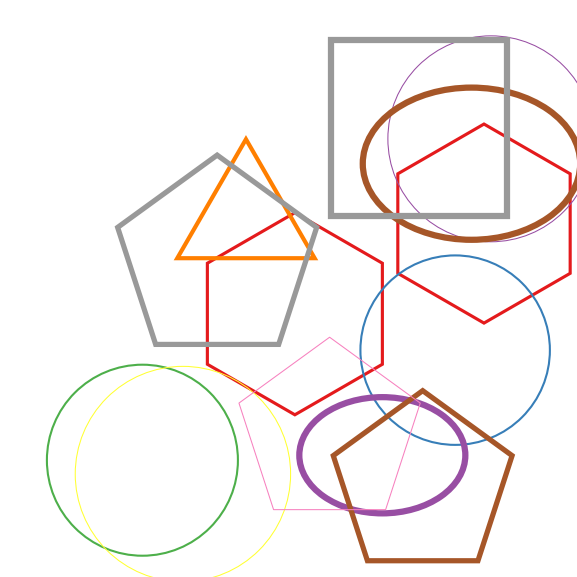[{"shape": "hexagon", "thickness": 1.5, "radius": 0.86, "center": [0.838, 0.612]}, {"shape": "hexagon", "thickness": 1.5, "radius": 0.87, "center": [0.511, 0.456]}, {"shape": "circle", "thickness": 1, "radius": 0.82, "center": [0.788, 0.393]}, {"shape": "circle", "thickness": 1, "radius": 0.83, "center": [0.247, 0.202]}, {"shape": "oval", "thickness": 3, "radius": 0.72, "center": [0.662, 0.211]}, {"shape": "circle", "thickness": 0.5, "radius": 0.89, "center": [0.85, 0.759]}, {"shape": "triangle", "thickness": 2, "radius": 0.69, "center": [0.426, 0.621]}, {"shape": "circle", "thickness": 0.5, "radius": 0.93, "center": [0.317, 0.178]}, {"shape": "pentagon", "thickness": 2.5, "radius": 0.81, "center": [0.732, 0.16]}, {"shape": "oval", "thickness": 3, "radius": 0.94, "center": [0.816, 0.716]}, {"shape": "pentagon", "thickness": 0.5, "radius": 0.83, "center": [0.571, 0.25]}, {"shape": "pentagon", "thickness": 2.5, "radius": 0.91, "center": [0.376, 0.549]}, {"shape": "square", "thickness": 3, "radius": 0.76, "center": [0.726, 0.777]}]